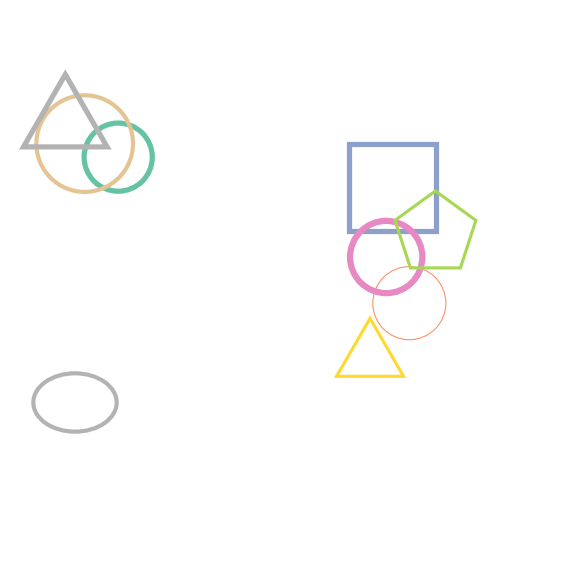[{"shape": "circle", "thickness": 2.5, "radius": 0.3, "center": [0.205, 0.727]}, {"shape": "circle", "thickness": 0.5, "radius": 0.32, "center": [0.709, 0.474]}, {"shape": "square", "thickness": 2.5, "radius": 0.38, "center": [0.68, 0.674]}, {"shape": "circle", "thickness": 3, "radius": 0.31, "center": [0.669, 0.554]}, {"shape": "pentagon", "thickness": 1.5, "radius": 0.37, "center": [0.754, 0.595]}, {"shape": "triangle", "thickness": 1.5, "radius": 0.33, "center": [0.641, 0.381]}, {"shape": "circle", "thickness": 2, "radius": 0.42, "center": [0.147, 0.75]}, {"shape": "triangle", "thickness": 2.5, "radius": 0.42, "center": [0.113, 0.787]}, {"shape": "oval", "thickness": 2, "radius": 0.36, "center": [0.13, 0.302]}]